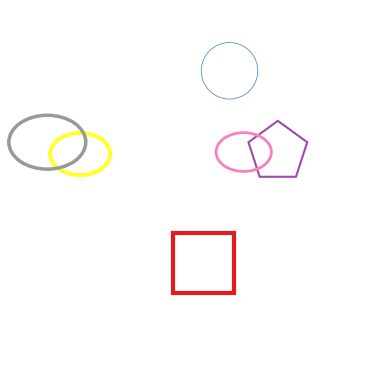[{"shape": "square", "thickness": 3, "radius": 0.39, "center": [0.528, 0.317]}, {"shape": "circle", "thickness": 0.5, "radius": 0.37, "center": [0.596, 0.816]}, {"shape": "pentagon", "thickness": 1.5, "radius": 0.4, "center": [0.722, 0.606]}, {"shape": "oval", "thickness": 3, "radius": 0.39, "center": [0.208, 0.6]}, {"shape": "oval", "thickness": 2, "radius": 0.36, "center": [0.633, 0.605]}, {"shape": "oval", "thickness": 2.5, "radius": 0.5, "center": [0.123, 0.631]}]